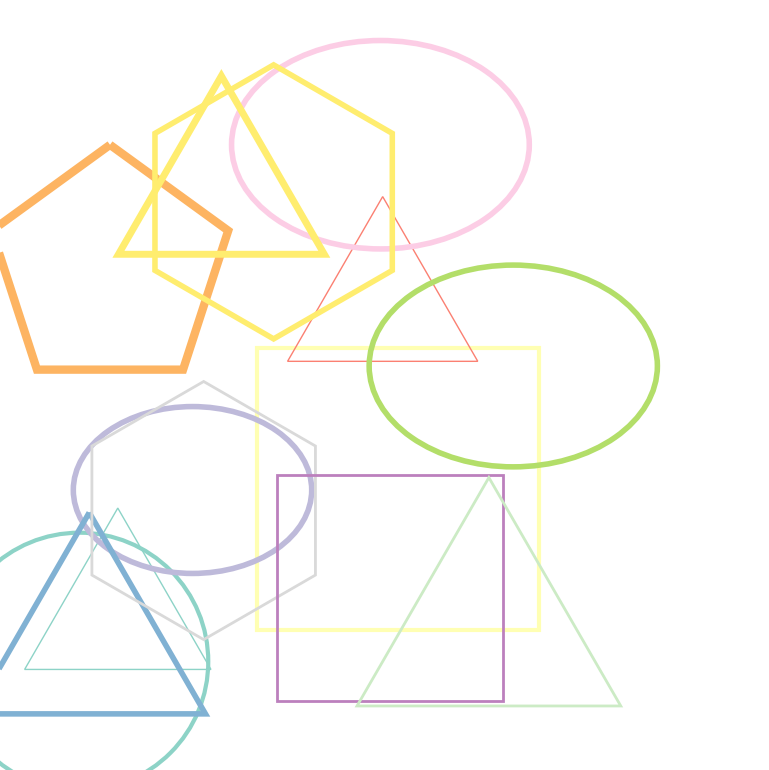[{"shape": "triangle", "thickness": 0.5, "radius": 0.7, "center": [0.153, 0.2]}, {"shape": "circle", "thickness": 1.5, "radius": 0.84, "center": [0.103, 0.141]}, {"shape": "square", "thickness": 1.5, "radius": 0.92, "center": [0.517, 0.365]}, {"shape": "oval", "thickness": 2, "radius": 0.77, "center": [0.25, 0.364]}, {"shape": "triangle", "thickness": 0.5, "radius": 0.71, "center": [0.497, 0.602]}, {"shape": "triangle", "thickness": 2, "radius": 0.87, "center": [0.116, 0.16]}, {"shape": "pentagon", "thickness": 3, "radius": 0.81, "center": [0.143, 0.651]}, {"shape": "oval", "thickness": 2, "radius": 0.94, "center": [0.667, 0.525]}, {"shape": "oval", "thickness": 2, "radius": 0.97, "center": [0.494, 0.812]}, {"shape": "hexagon", "thickness": 1, "radius": 0.84, "center": [0.265, 0.337]}, {"shape": "square", "thickness": 1, "radius": 0.74, "center": [0.507, 0.237]}, {"shape": "triangle", "thickness": 1, "radius": 0.99, "center": [0.635, 0.182]}, {"shape": "triangle", "thickness": 2.5, "radius": 0.77, "center": [0.288, 0.747]}, {"shape": "hexagon", "thickness": 2, "radius": 0.89, "center": [0.355, 0.738]}]